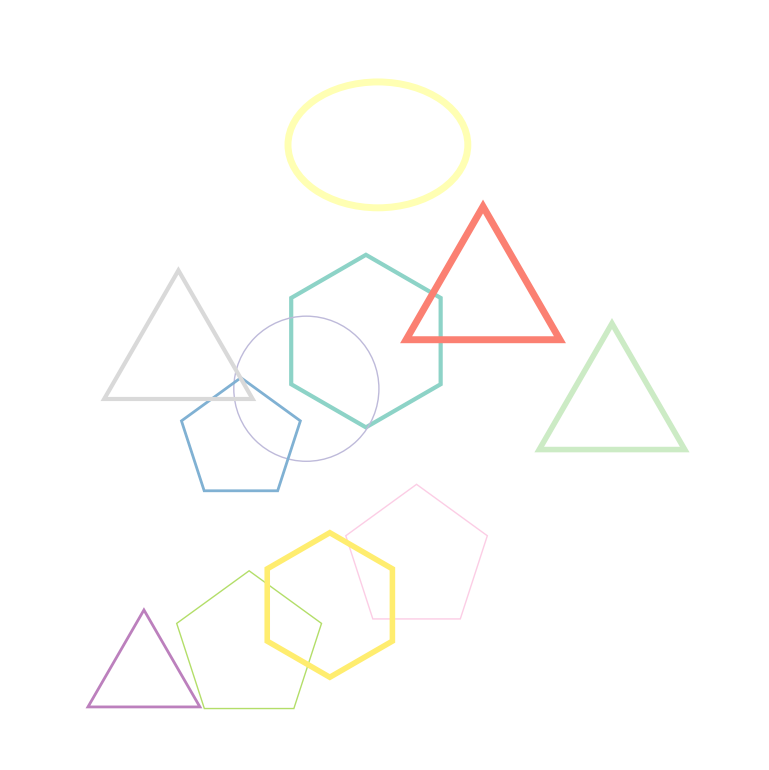[{"shape": "hexagon", "thickness": 1.5, "radius": 0.56, "center": [0.475, 0.557]}, {"shape": "oval", "thickness": 2.5, "radius": 0.58, "center": [0.491, 0.812]}, {"shape": "circle", "thickness": 0.5, "radius": 0.47, "center": [0.398, 0.495]}, {"shape": "triangle", "thickness": 2.5, "radius": 0.58, "center": [0.627, 0.616]}, {"shape": "pentagon", "thickness": 1, "radius": 0.41, "center": [0.313, 0.428]}, {"shape": "pentagon", "thickness": 0.5, "radius": 0.49, "center": [0.324, 0.16]}, {"shape": "pentagon", "thickness": 0.5, "radius": 0.48, "center": [0.541, 0.274]}, {"shape": "triangle", "thickness": 1.5, "radius": 0.56, "center": [0.232, 0.537]}, {"shape": "triangle", "thickness": 1, "radius": 0.42, "center": [0.187, 0.124]}, {"shape": "triangle", "thickness": 2, "radius": 0.55, "center": [0.795, 0.471]}, {"shape": "hexagon", "thickness": 2, "radius": 0.47, "center": [0.428, 0.214]}]